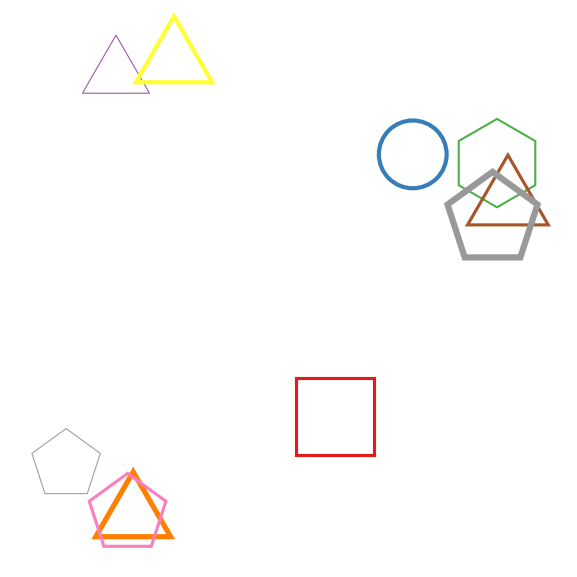[{"shape": "square", "thickness": 1.5, "radius": 0.34, "center": [0.58, 0.278]}, {"shape": "circle", "thickness": 2, "radius": 0.29, "center": [0.715, 0.732]}, {"shape": "hexagon", "thickness": 1, "radius": 0.38, "center": [0.861, 0.717]}, {"shape": "triangle", "thickness": 0.5, "radius": 0.34, "center": [0.201, 0.871]}, {"shape": "triangle", "thickness": 2.5, "radius": 0.37, "center": [0.231, 0.107]}, {"shape": "triangle", "thickness": 2, "radius": 0.38, "center": [0.301, 0.895]}, {"shape": "triangle", "thickness": 1.5, "radius": 0.4, "center": [0.88, 0.65]}, {"shape": "pentagon", "thickness": 1.5, "radius": 0.35, "center": [0.221, 0.11]}, {"shape": "pentagon", "thickness": 3, "radius": 0.41, "center": [0.853, 0.62]}, {"shape": "pentagon", "thickness": 0.5, "radius": 0.31, "center": [0.114, 0.195]}]